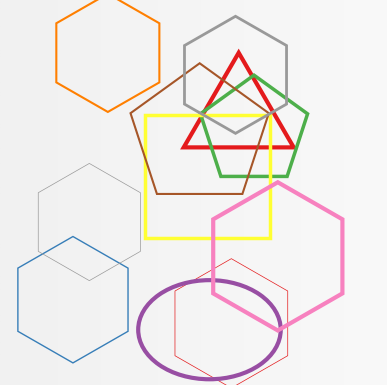[{"shape": "hexagon", "thickness": 0.5, "radius": 0.84, "center": [0.597, 0.16]}, {"shape": "triangle", "thickness": 3, "radius": 0.82, "center": [0.616, 0.699]}, {"shape": "hexagon", "thickness": 1, "radius": 0.82, "center": [0.188, 0.222]}, {"shape": "pentagon", "thickness": 2.5, "radius": 0.73, "center": [0.655, 0.659]}, {"shape": "oval", "thickness": 3, "radius": 0.92, "center": [0.541, 0.144]}, {"shape": "hexagon", "thickness": 1.5, "radius": 0.77, "center": [0.278, 0.863]}, {"shape": "square", "thickness": 2.5, "radius": 0.8, "center": [0.535, 0.541]}, {"shape": "pentagon", "thickness": 1.5, "radius": 0.94, "center": [0.515, 0.648]}, {"shape": "hexagon", "thickness": 3, "radius": 0.96, "center": [0.717, 0.334]}, {"shape": "hexagon", "thickness": 2, "radius": 0.76, "center": [0.608, 0.806]}, {"shape": "hexagon", "thickness": 0.5, "radius": 0.76, "center": [0.231, 0.423]}]